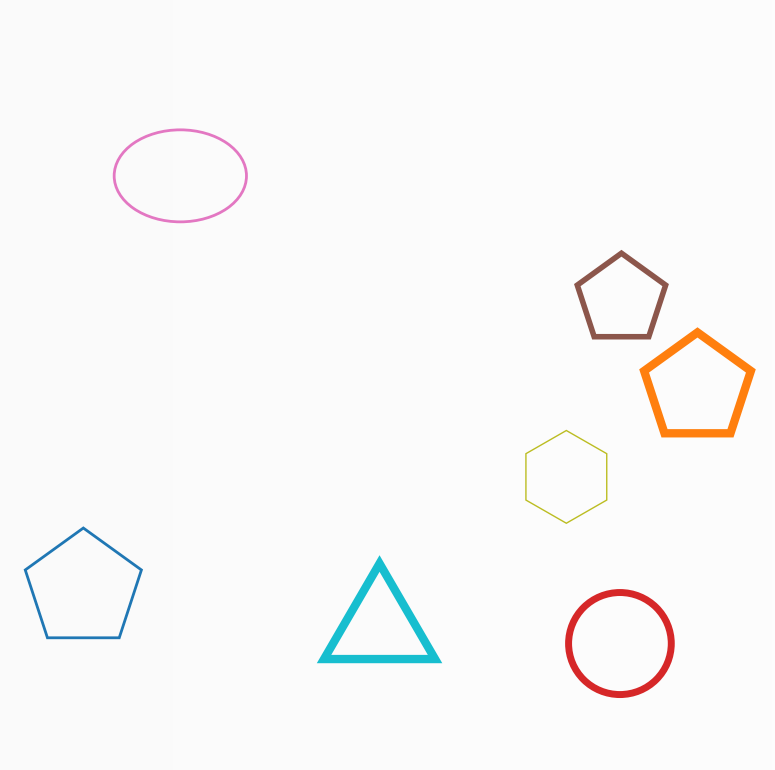[{"shape": "pentagon", "thickness": 1, "radius": 0.39, "center": [0.108, 0.235]}, {"shape": "pentagon", "thickness": 3, "radius": 0.36, "center": [0.9, 0.496]}, {"shape": "circle", "thickness": 2.5, "radius": 0.33, "center": [0.8, 0.164]}, {"shape": "pentagon", "thickness": 2, "radius": 0.3, "center": [0.802, 0.611]}, {"shape": "oval", "thickness": 1, "radius": 0.43, "center": [0.233, 0.772]}, {"shape": "hexagon", "thickness": 0.5, "radius": 0.3, "center": [0.731, 0.381]}, {"shape": "triangle", "thickness": 3, "radius": 0.41, "center": [0.49, 0.185]}]